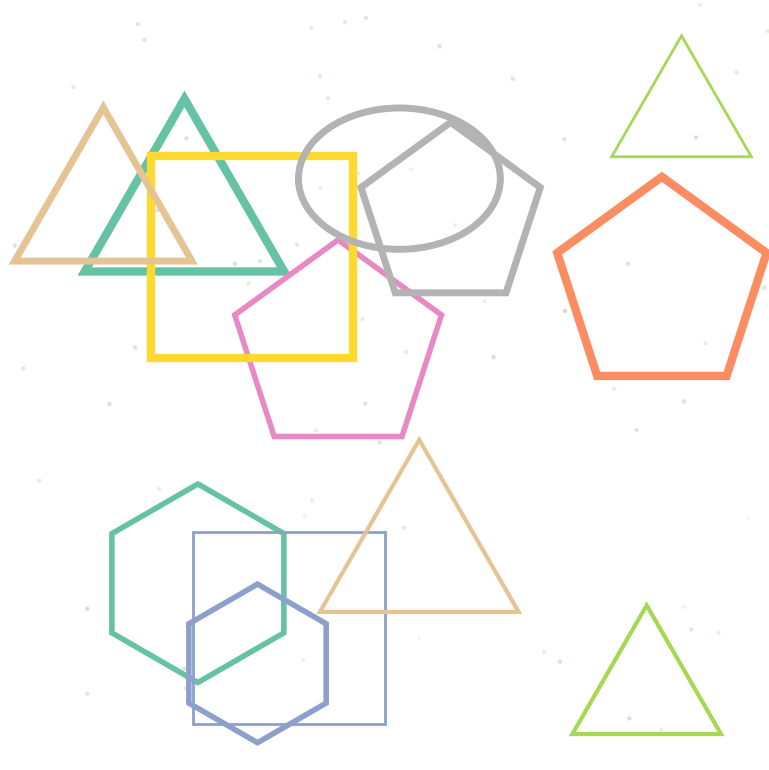[{"shape": "hexagon", "thickness": 2, "radius": 0.64, "center": [0.257, 0.243]}, {"shape": "triangle", "thickness": 3, "radius": 0.75, "center": [0.24, 0.722]}, {"shape": "pentagon", "thickness": 3, "radius": 0.71, "center": [0.86, 0.627]}, {"shape": "hexagon", "thickness": 2, "radius": 0.51, "center": [0.334, 0.138]}, {"shape": "square", "thickness": 1, "radius": 0.62, "center": [0.376, 0.184]}, {"shape": "pentagon", "thickness": 2, "radius": 0.71, "center": [0.439, 0.547]}, {"shape": "triangle", "thickness": 1, "radius": 0.52, "center": [0.885, 0.849]}, {"shape": "triangle", "thickness": 1.5, "radius": 0.56, "center": [0.84, 0.102]}, {"shape": "square", "thickness": 3, "radius": 0.66, "center": [0.328, 0.667]}, {"shape": "triangle", "thickness": 2.5, "radius": 0.66, "center": [0.134, 0.727]}, {"shape": "triangle", "thickness": 1.5, "radius": 0.75, "center": [0.544, 0.28]}, {"shape": "pentagon", "thickness": 2.5, "radius": 0.61, "center": [0.585, 0.719]}, {"shape": "oval", "thickness": 2.5, "radius": 0.66, "center": [0.519, 0.768]}]